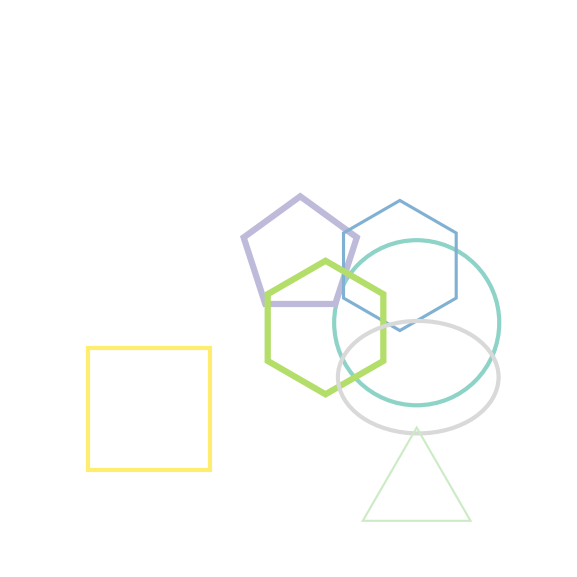[{"shape": "circle", "thickness": 2, "radius": 0.71, "center": [0.722, 0.44]}, {"shape": "pentagon", "thickness": 3, "radius": 0.52, "center": [0.52, 0.556]}, {"shape": "hexagon", "thickness": 1.5, "radius": 0.56, "center": [0.692, 0.539]}, {"shape": "hexagon", "thickness": 3, "radius": 0.58, "center": [0.564, 0.432]}, {"shape": "oval", "thickness": 2, "radius": 0.7, "center": [0.724, 0.346]}, {"shape": "triangle", "thickness": 1, "radius": 0.54, "center": [0.722, 0.151]}, {"shape": "square", "thickness": 2, "radius": 0.53, "center": [0.258, 0.291]}]